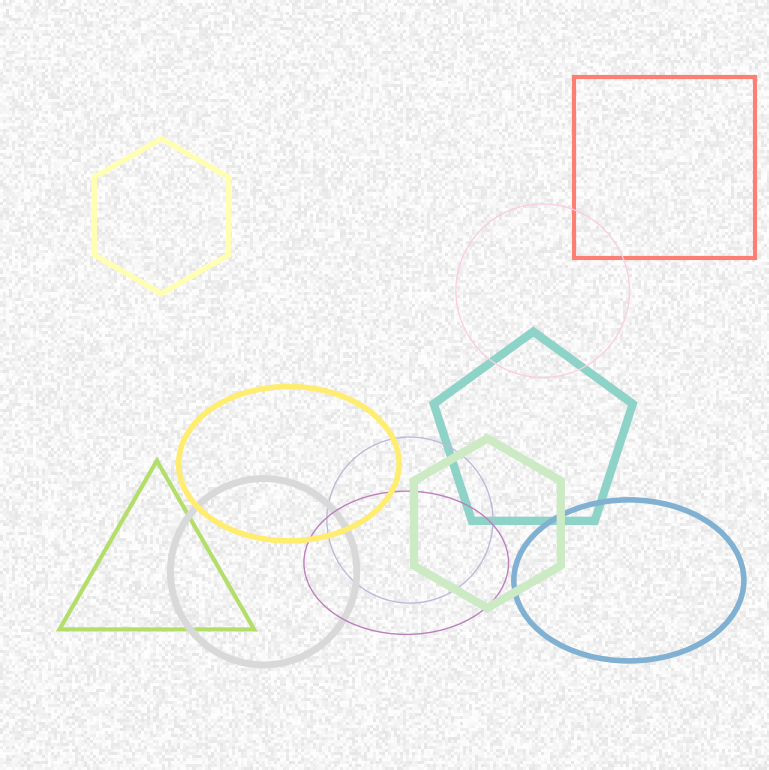[{"shape": "pentagon", "thickness": 3, "radius": 0.68, "center": [0.693, 0.434]}, {"shape": "hexagon", "thickness": 2, "radius": 0.5, "center": [0.21, 0.719]}, {"shape": "circle", "thickness": 0.5, "radius": 0.54, "center": [0.532, 0.325]}, {"shape": "square", "thickness": 1.5, "radius": 0.59, "center": [0.863, 0.783]}, {"shape": "oval", "thickness": 2, "radius": 0.75, "center": [0.817, 0.246]}, {"shape": "triangle", "thickness": 1.5, "radius": 0.73, "center": [0.204, 0.256]}, {"shape": "circle", "thickness": 0.5, "radius": 0.56, "center": [0.705, 0.622]}, {"shape": "circle", "thickness": 2.5, "radius": 0.61, "center": [0.342, 0.257]}, {"shape": "oval", "thickness": 0.5, "radius": 0.66, "center": [0.528, 0.269]}, {"shape": "hexagon", "thickness": 3, "radius": 0.55, "center": [0.633, 0.32]}, {"shape": "oval", "thickness": 2, "radius": 0.72, "center": [0.375, 0.398]}]